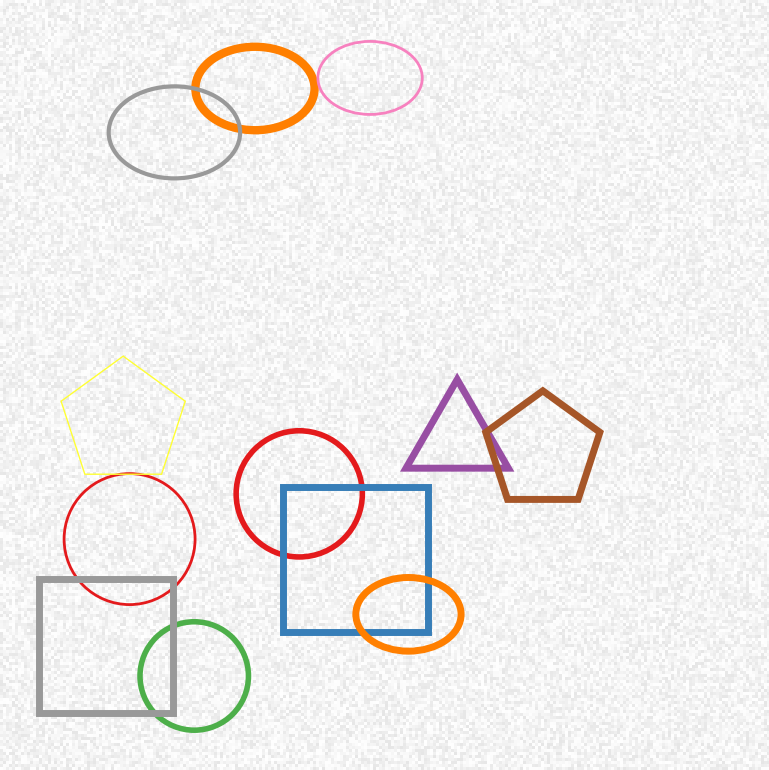[{"shape": "circle", "thickness": 1, "radius": 0.43, "center": [0.168, 0.3]}, {"shape": "circle", "thickness": 2, "radius": 0.41, "center": [0.389, 0.359]}, {"shape": "square", "thickness": 2.5, "radius": 0.47, "center": [0.462, 0.274]}, {"shape": "circle", "thickness": 2, "radius": 0.35, "center": [0.252, 0.122]}, {"shape": "triangle", "thickness": 2.5, "radius": 0.38, "center": [0.594, 0.43]}, {"shape": "oval", "thickness": 3, "radius": 0.39, "center": [0.331, 0.885]}, {"shape": "oval", "thickness": 2.5, "radius": 0.34, "center": [0.53, 0.202]}, {"shape": "pentagon", "thickness": 0.5, "radius": 0.42, "center": [0.16, 0.453]}, {"shape": "pentagon", "thickness": 2.5, "radius": 0.39, "center": [0.705, 0.414]}, {"shape": "oval", "thickness": 1, "radius": 0.34, "center": [0.481, 0.899]}, {"shape": "oval", "thickness": 1.5, "radius": 0.43, "center": [0.227, 0.828]}, {"shape": "square", "thickness": 2.5, "radius": 0.44, "center": [0.138, 0.161]}]